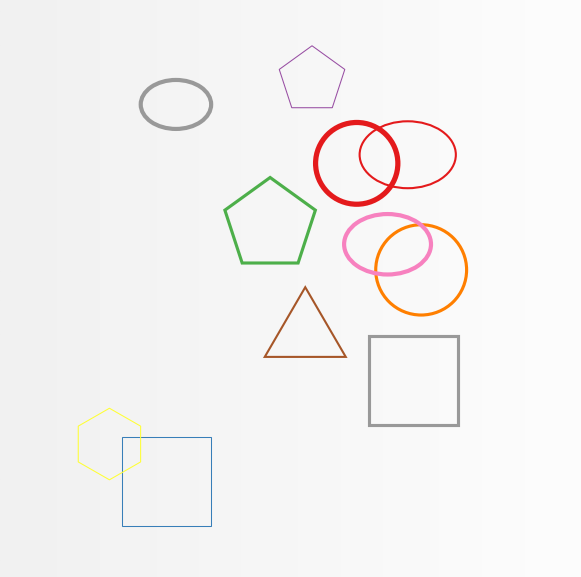[{"shape": "oval", "thickness": 1, "radius": 0.41, "center": [0.701, 0.731]}, {"shape": "circle", "thickness": 2.5, "radius": 0.35, "center": [0.614, 0.716]}, {"shape": "square", "thickness": 0.5, "radius": 0.38, "center": [0.286, 0.165]}, {"shape": "pentagon", "thickness": 1.5, "radius": 0.41, "center": [0.465, 0.61]}, {"shape": "pentagon", "thickness": 0.5, "radius": 0.3, "center": [0.537, 0.861]}, {"shape": "circle", "thickness": 1.5, "radius": 0.39, "center": [0.725, 0.532]}, {"shape": "hexagon", "thickness": 0.5, "radius": 0.31, "center": [0.188, 0.23]}, {"shape": "triangle", "thickness": 1, "radius": 0.4, "center": [0.525, 0.421]}, {"shape": "oval", "thickness": 2, "radius": 0.37, "center": [0.667, 0.576]}, {"shape": "square", "thickness": 1.5, "radius": 0.38, "center": [0.711, 0.34]}, {"shape": "oval", "thickness": 2, "radius": 0.3, "center": [0.303, 0.818]}]